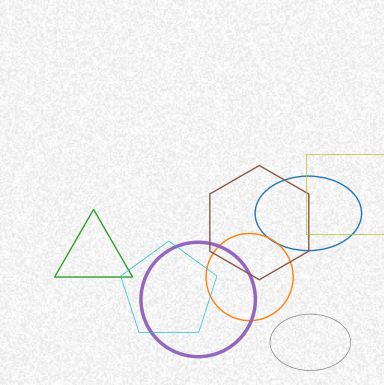[{"shape": "oval", "thickness": 1, "radius": 0.69, "center": [0.801, 0.446]}, {"shape": "circle", "thickness": 1, "radius": 0.57, "center": [0.648, 0.28]}, {"shape": "triangle", "thickness": 1, "radius": 0.59, "center": [0.243, 0.339]}, {"shape": "circle", "thickness": 2.5, "radius": 0.74, "center": [0.515, 0.222]}, {"shape": "hexagon", "thickness": 1, "radius": 0.74, "center": [0.674, 0.422]}, {"shape": "oval", "thickness": 0.5, "radius": 0.52, "center": [0.806, 0.111]}, {"shape": "square", "thickness": 0.5, "radius": 0.52, "center": [0.899, 0.497]}, {"shape": "pentagon", "thickness": 0.5, "radius": 0.66, "center": [0.439, 0.242]}]